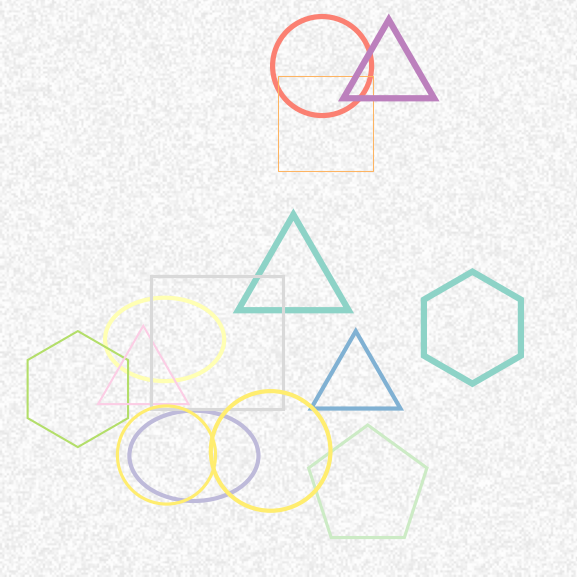[{"shape": "hexagon", "thickness": 3, "radius": 0.48, "center": [0.818, 0.432]}, {"shape": "triangle", "thickness": 3, "radius": 0.55, "center": [0.508, 0.517]}, {"shape": "oval", "thickness": 2, "radius": 0.52, "center": [0.285, 0.411]}, {"shape": "oval", "thickness": 2, "radius": 0.56, "center": [0.336, 0.21]}, {"shape": "circle", "thickness": 2.5, "radius": 0.43, "center": [0.558, 0.885]}, {"shape": "triangle", "thickness": 2, "radius": 0.45, "center": [0.616, 0.336]}, {"shape": "square", "thickness": 0.5, "radius": 0.41, "center": [0.563, 0.785]}, {"shape": "hexagon", "thickness": 1, "radius": 0.5, "center": [0.135, 0.325]}, {"shape": "triangle", "thickness": 1, "radius": 0.45, "center": [0.248, 0.345]}, {"shape": "square", "thickness": 1.5, "radius": 0.57, "center": [0.376, 0.406]}, {"shape": "triangle", "thickness": 3, "radius": 0.45, "center": [0.673, 0.874]}, {"shape": "pentagon", "thickness": 1.5, "radius": 0.54, "center": [0.637, 0.155]}, {"shape": "circle", "thickness": 1.5, "radius": 0.42, "center": [0.288, 0.211]}, {"shape": "circle", "thickness": 2, "radius": 0.52, "center": [0.469, 0.218]}]